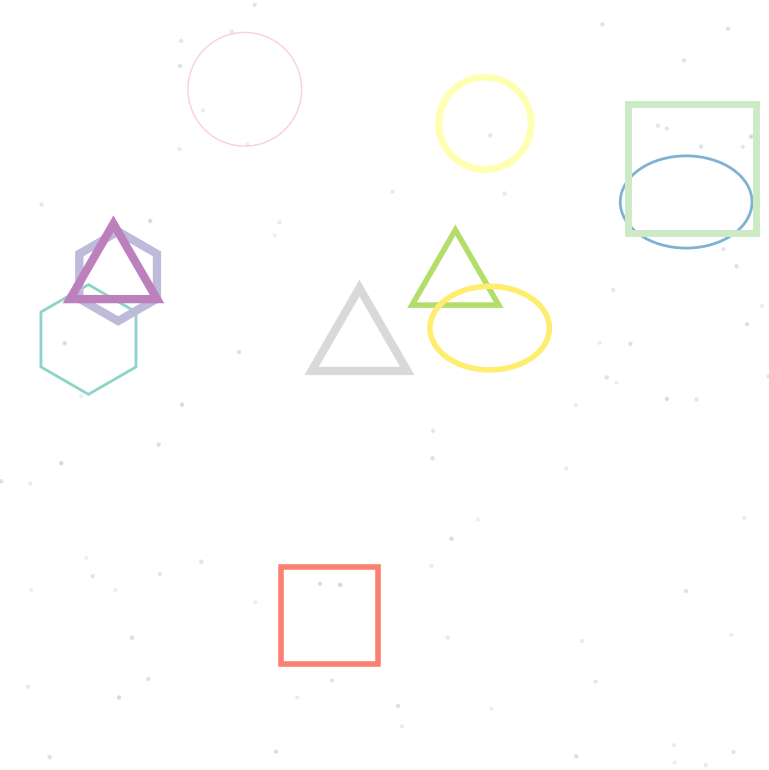[{"shape": "hexagon", "thickness": 1, "radius": 0.36, "center": [0.115, 0.559]}, {"shape": "circle", "thickness": 2.5, "radius": 0.3, "center": [0.63, 0.84]}, {"shape": "hexagon", "thickness": 3, "radius": 0.29, "center": [0.153, 0.641]}, {"shape": "square", "thickness": 2, "radius": 0.32, "center": [0.428, 0.201]}, {"shape": "oval", "thickness": 1, "radius": 0.43, "center": [0.891, 0.738]}, {"shape": "triangle", "thickness": 2, "radius": 0.33, "center": [0.591, 0.636]}, {"shape": "circle", "thickness": 0.5, "radius": 0.37, "center": [0.318, 0.884]}, {"shape": "triangle", "thickness": 3, "radius": 0.36, "center": [0.467, 0.554]}, {"shape": "triangle", "thickness": 3, "radius": 0.33, "center": [0.147, 0.644]}, {"shape": "square", "thickness": 2.5, "radius": 0.42, "center": [0.899, 0.781]}, {"shape": "oval", "thickness": 2, "radius": 0.39, "center": [0.636, 0.574]}]